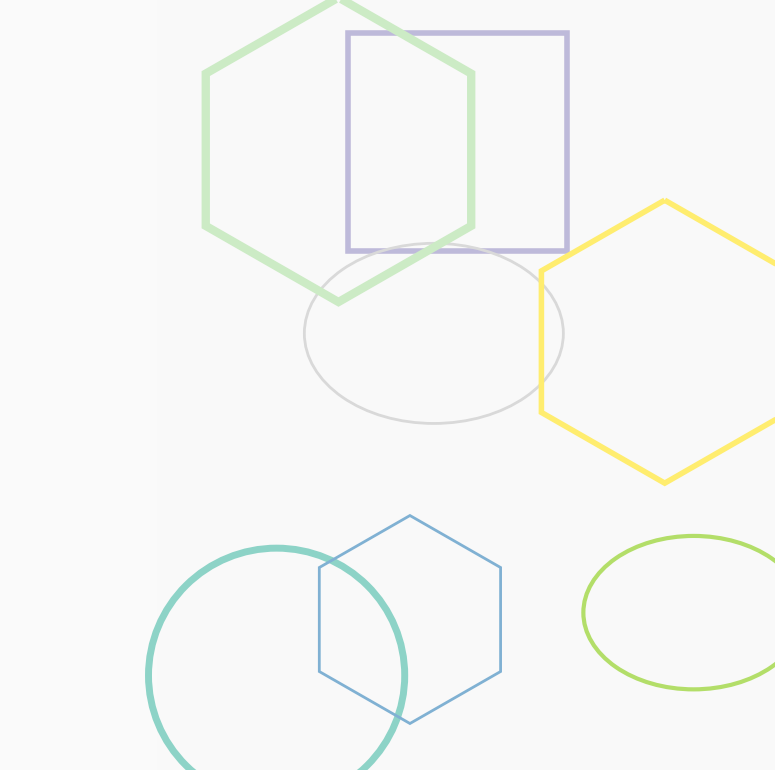[{"shape": "circle", "thickness": 2.5, "radius": 0.83, "center": [0.357, 0.123]}, {"shape": "square", "thickness": 2, "radius": 0.71, "center": [0.59, 0.815]}, {"shape": "hexagon", "thickness": 1, "radius": 0.68, "center": [0.529, 0.195]}, {"shape": "oval", "thickness": 1.5, "radius": 0.71, "center": [0.895, 0.204]}, {"shape": "oval", "thickness": 1, "radius": 0.84, "center": [0.56, 0.567]}, {"shape": "hexagon", "thickness": 3, "radius": 0.99, "center": [0.437, 0.806]}, {"shape": "hexagon", "thickness": 2, "radius": 0.92, "center": [0.858, 0.556]}]